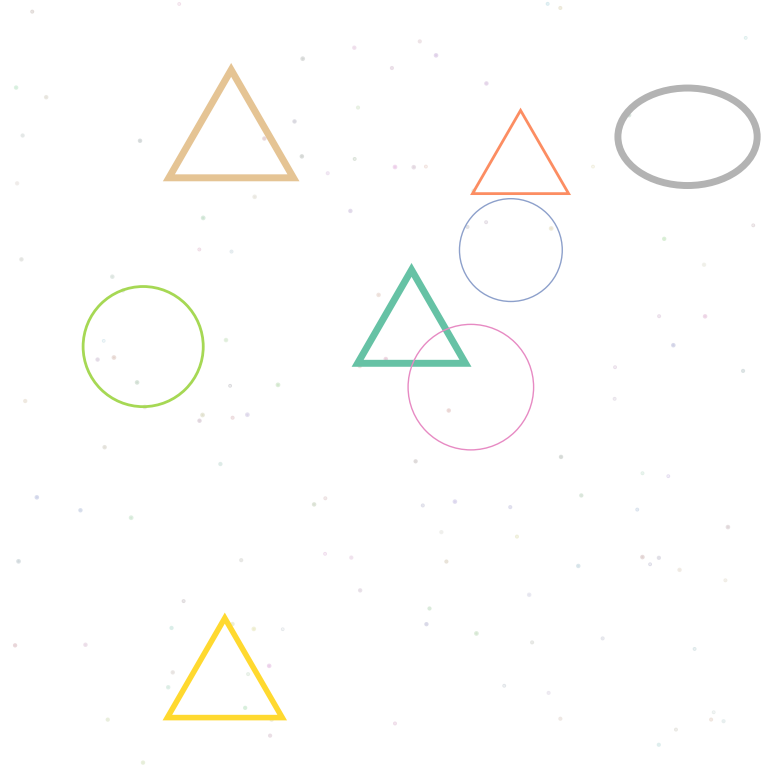[{"shape": "triangle", "thickness": 2.5, "radius": 0.4, "center": [0.534, 0.569]}, {"shape": "triangle", "thickness": 1, "radius": 0.36, "center": [0.676, 0.785]}, {"shape": "circle", "thickness": 0.5, "radius": 0.33, "center": [0.663, 0.675]}, {"shape": "circle", "thickness": 0.5, "radius": 0.41, "center": [0.611, 0.497]}, {"shape": "circle", "thickness": 1, "radius": 0.39, "center": [0.186, 0.55]}, {"shape": "triangle", "thickness": 2, "radius": 0.43, "center": [0.292, 0.111]}, {"shape": "triangle", "thickness": 2.5, "radius": 0.47, "center": [0.3, 0.816]}, {"shape": "oval", "thickness": 2.5, "radius": 0.45, "center": [0.893, 0.822]}]